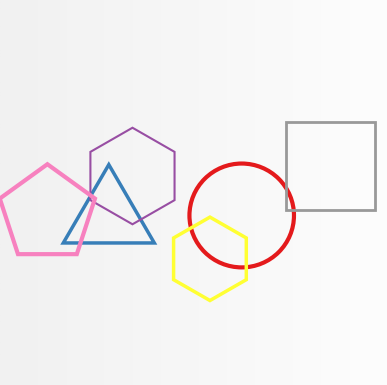[{"shape": "circle", "thickness": 3, "radius": 0.67, "center": [0.624, 0.44]}, {"shape": "triangle", "thickness": 2.5, "radius": 0.68, "center": [0.281, 0.437]}, {"shape": "hexagon", "thickness": 1.5, "radius": 0.63, "center": [0.342, 0.543]}, {"shape": "hexagon", "thickness": 2.5, "radius": 0.54, "center": [0.542, 0.328]}, {"shape": "pentagon", "thickness": 3, "radius": 0.65, "center": [0.122, 0.444]}, {"shape": "square", "thickness": 2, "radius": 0.57, "center": [0.853, 0.57]}]